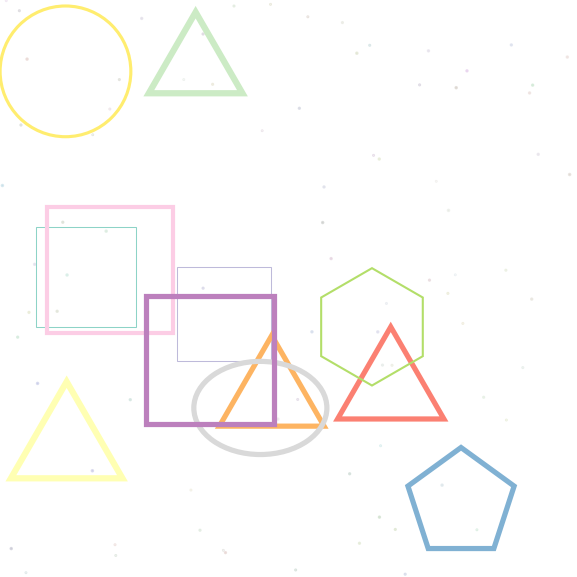[{"shape": "square", "thickness": 0.5, "radius": 0.43, "center": [0.148, 0.519]}, {"shape": "triangle", "thickness": 3, "radius": 0.56, "center": [0.115, 0.227]}, {"shape": "square", "thickness": 0.5, "radius": 0.41, "center": [0.388, 0.456]}, {"shape": "triangle", "thickness": 2.5, "radius": 0.53, "center": [0.677, 0.327]}, {"shape": "pentagon", "thickness": 2.5, "radius": 0.48, "center": [0.798, 0.128]}, {"shape": "triangle", "thickness": 2.5, "radius": 0.52, "center": [0.471, 0.314]}, {"shape": "hexagon", "thickness": 1, "radius": 0.51, "center": [0.644, 0.433]}, {"shape": "square", "thickness": 2, "radius": 0.54, "center": [0.191, 0.532]}, {"shape": "oval", "thickness": 2.5, "radius": 0.58, "center": [0.451, 0.293]}, {"shape": "square", "thickness": 2.5, "radius": 0.55, "center": [0.364, 0.376]}, {"shape": "triangle", "thickness": 3, "radius": 0.47, "center": [0.339, 0.884]}, {"shape": "circle", "thickness": 1.5, "radius": 0.57, "center": [0.113, 0.876]}]